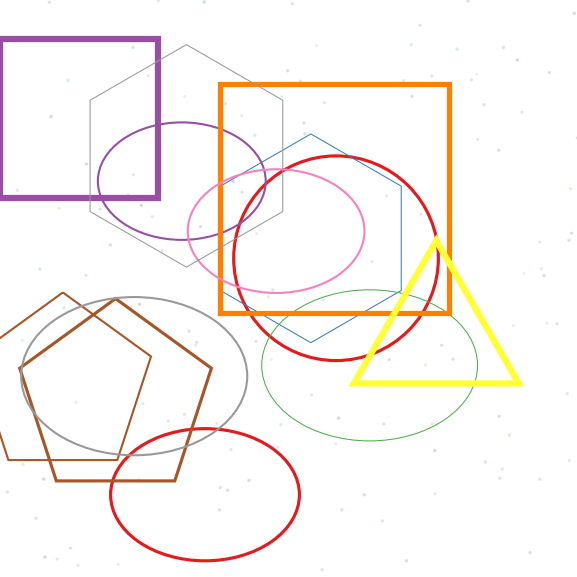[{"shape": "oval", "thickness": 1.5, "radius": 0.82, "center": [0.355, 0.142]}, {"shape": "circle", "thickness": 1.5, "radius": 0.89, "center": [0.582, 0.552]}, {"shape": "hexagon", "thickness": 0.5, "radius": 0.9, "center": [0.538, 0.586]}, {"shape": "oval", "thickness": 0.5, "radius": 0.93, "center": [0.64, 0.366]}, {"shape": "square", "thickness": 3, "radius": 0.69, "center": [0.137, 0.794]}, {"shape": "oval", "thickness": 1, "radius": 0.73, "center": [0.315, 0.685]}, {"shape": "square", "thickness": 2.5, "radius": 0.99, "center": [0.58, 0.655]}, {"shape": "triangle", "thickness": 3, "radius": 0.82, "center": [0.755, 0.418]}, {"shape": "pentagon", "thickness": 1.5, "radius": 0.87, "center": [0.2, 0.308]}, {"shape": "pentagon", "thickness": 1, "radius": 0.8, "center": [0.109, 0.332]}, {"shape": "oval", "thickness": 1, "radius": 0.77, "center": [0.478, 0.599]}, {"shape": "hexagon", "thickness": 0.5, "radius": 0.96, "center": [0.323, 0.729]}, {"shape": "oval", "thickness": 1, "radius": 0.98, "center": [0.232, 0.348]}]